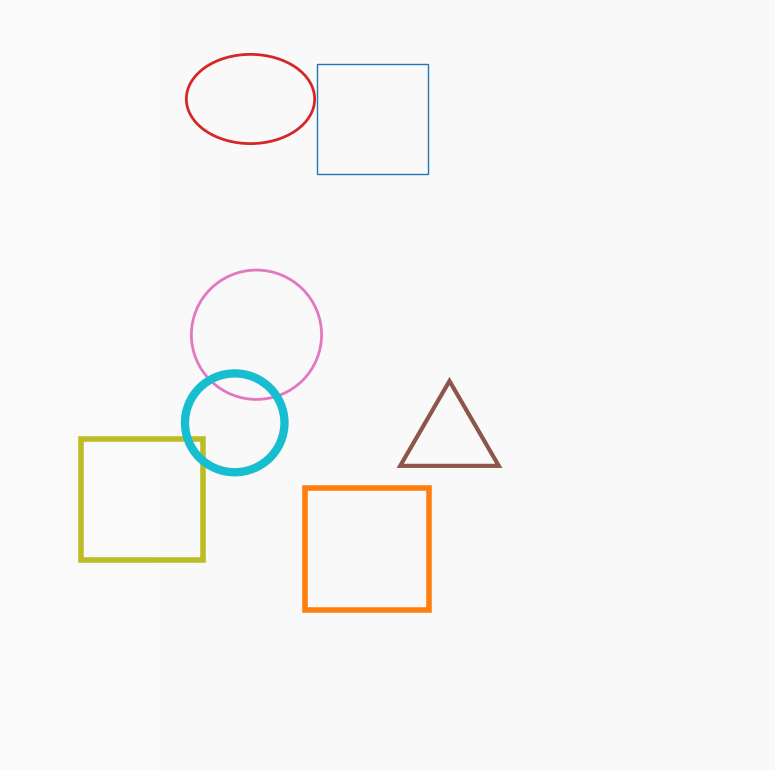[{"shape": "square", "thickness": 0.5, "radius": 0.36, "center": [0.481, 0.845]}, {"shape": "square", "thickness": 2, "radius": 0.4, "center": [0.474, 0.287]}, {"shape": "oval", "thickness": 1, "radius": 0.41, "center": [0.323, 0.871]}, {"shape": "triangle", "thickness": 1.5, "radius": 0.37, "center": [0.58, 0.432]}, {"shape": "circle", "thickness": 1, "radius": 0.42, "center": [0.331, 0.565]}, {"shape": "square", "thickness": 2, "radius": 0.39, "center": [0.183, 0.351]}, {"shape": "circle", "thickness": 3, "radius": 0.32, "center": [0.303, 0.451]}]